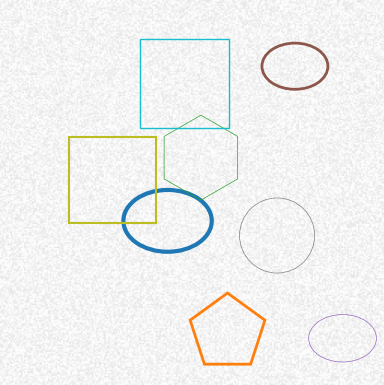[{"shape": "oval", "thickness": 3, "radius": 0.57, "center": [0.435, 0.426]}, {"shape": "pentagon", "thickness": 2, "radius": 0.51, "center": [0.591, 0.137]}, {"shape": "hexagon", "thickness": 0.5, "radius": 0.55, "center": [0.522, 0.591]}, {"shape": "oval", "thickness": 0.5, "radius": 0.44, "center": [0.89, 0.121]}, {"shape": "oval", "thickness": 2, "radius": 0.43, "center": [0.766, 0.828]}, {"shape": "circle", "thickness": 0.5, "radius": 0.49, "center": [0.72, 0.388]}, {"shape": "square", "thickness": 1.5, "radius": 0.56, "center": [0.292, 0.532]}, {"shape": "square", "thickness": 1, "radius": 0.58, "center": [0.479, 0.782]}]